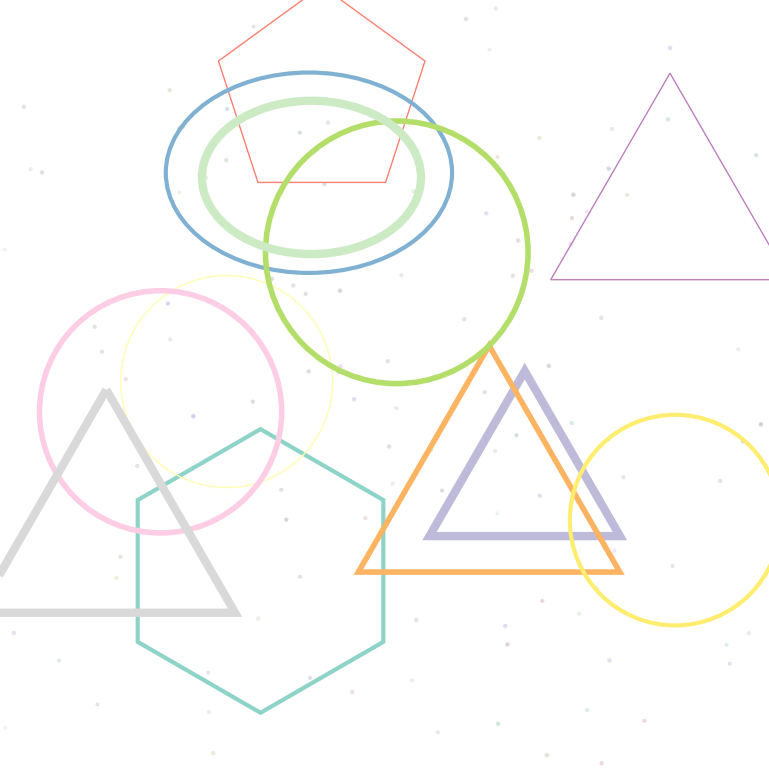[{"shape": "hexagon", "thickness": 1.5, "radius": 0.92, "center": [0.338, 0.258]}, {"shape": "circle", "thickness": 0.5, "radius": 0.69, "center": [0.294, 0.504]}, {"shape": "triangle", "thickness": 3, "radius": 0.71, "center": [0.681, 0.375]}, {"shape": "pentagon", "thickness": 0.5, "radius": 0.71, "center": [0.418, 0.877]}, {"shape": "oval", "thickness": 1.5, "radius": 0.93, "center": [0.401, 0.776]}, {"shape": "triangle", "thickness": 2, "radius": 0.98, "center": [0.635, 0.355]}, {"shape": "circle", "thickness": 2, "radius": 0.85, "center": [0.515, 0.672]}, {"shape": "circle", "thickness": 2, "radius": 0.79, "center": [0.209, 0.465]}, {"shape": "triangle", "thickness": 3, "radius": 0.97, "center": [0.138, 0.301]}, {"shape": "triangle", "thickness": 0.5, "radius": 0.89, "center": [0.87, 0.726]}, {"shape": "oval", "thickness": 3, "radius": 0.71, "center": [0.405, 0.77]}, {"shape": "circle", "thickness": 1.5, "radius": 0.68, "center": [0.877, 0.325]}]